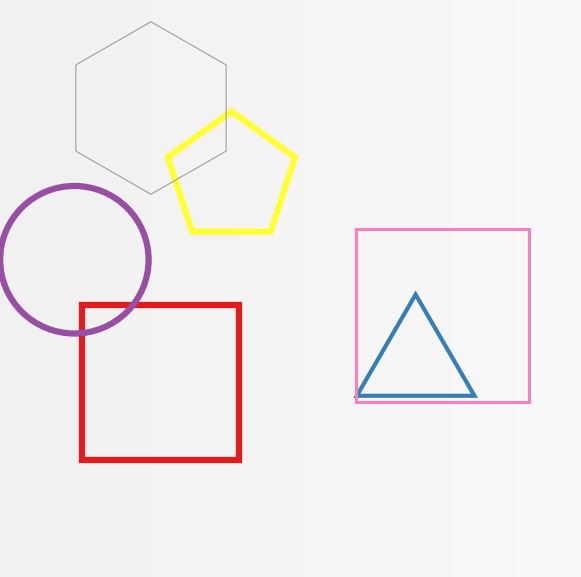[{"shape": "square", "thickness": 3, "radius": 0.67, "center": [0.276, 0.337]}, {"shape": "triangle", "thickness": 2, "radius": 0.58, "center": [0.715, 0.372]}, {"shape": "circle", "thickness": 3, "radius": 0.64, "center": [0.128, 0.549]}, {"shape": "pentagon", "thickness": 3, "radius": 0.58, "center": [0.398, 0.691]}, {"shape": "square", "thickness": 1.5, "radius": 0.75, "center": [0.761, 0.453]}, {"shape": "hexagon", "thickness": 0.5, "radius": 0.75, "center": [0.26, 0.812]}]